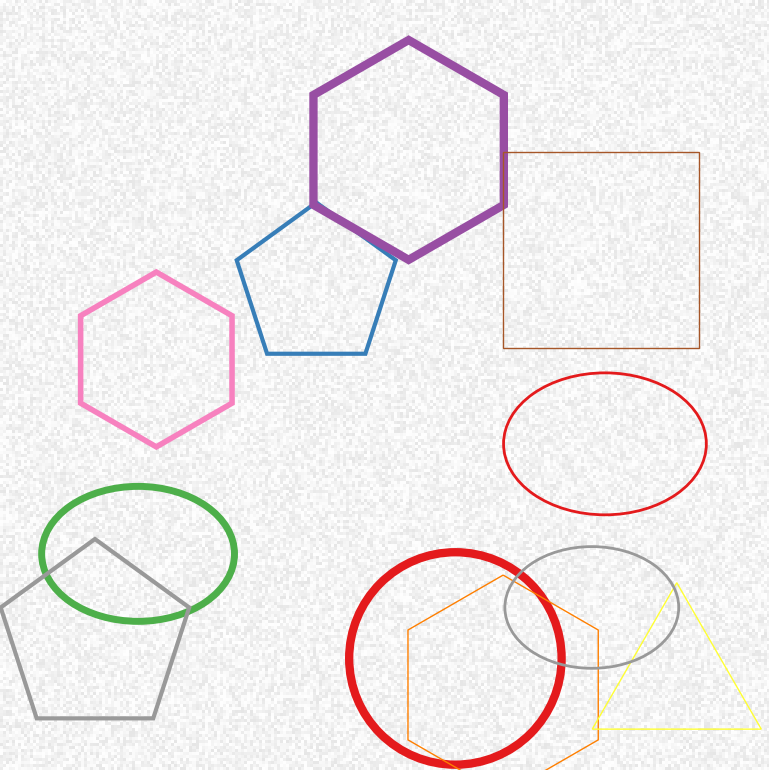[{"shape": "oval", "thickness": 1, "radius": 0.66, "center": [0.786, 0.424]}, {"shape": "circle", "thickness": 3, "radius": 0.69, "center": [0.591, 0.145]}, {"shape": "pentagon", "thickness": 1.5, "radius": 0.54, "center": [0.411, 0.628]}, {"shape": "oval", "thickness": 2.5, "radius": 0.63, "center": [0.179, 0.281]}, {"shape": "hexagon", "thickness": 3, "radius": 0.71, "center": [0.531, 0.805]}, {"shape": "hexagon", "thickness": 0.5, "radius": 0.71, "center": [0.653, 0.11]}, {"shape": "triangle", "thickness": 0.5, "radius": 0.63, "center": [0.879, 0.116]}, {"shape": "square", "thickness": 0.5, "radius": 0.64, "center": [0.781, 0.675]}, {"shape": "hexagon", "thickness": 2, "radius": 0.57, "center": [0.203, 0.533]}, {"shape": "oval", "thickness": 1, "radius": 0.56, "center": [0.769, 0.211]}, {"shape": "pentagon", "thickness": 1.5, "radius": 0.64, "center": [0.123, 0.171]}]